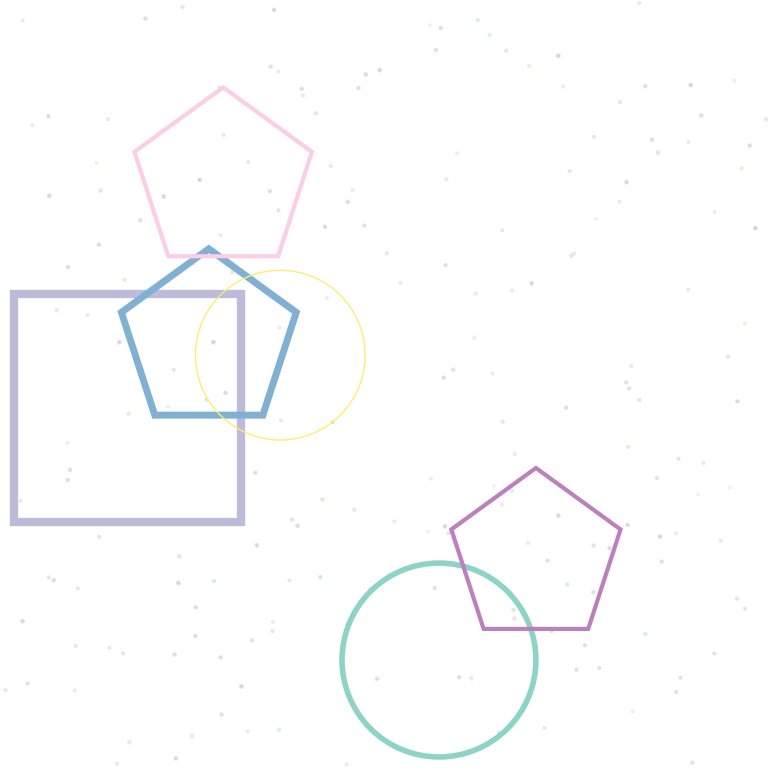[{"shape": "circle", "thickness": 2, "radius": 0.63, "center": [0.57, 0.143]}, {"shape": "square", "thickness": 3, "radius": 0.74, "center": [0.166, 0.47]}, {"shape": "pentagon", "thickness": 2.5, "radius": 0.6, "center": [0.271, 0.557]}, {"shape": "pentagon", "thickness": 1.5, "radius": 0.61, "center": [0.29, 0.765]}, {"shape": "pentagon", "thickness": 1.5, "radius": 0.58, "center": [0.696, 0.277]}, {"shape": "circle", "thickness": 0.5, "radius": 0.55, "center": [0.364, 0.539]}]